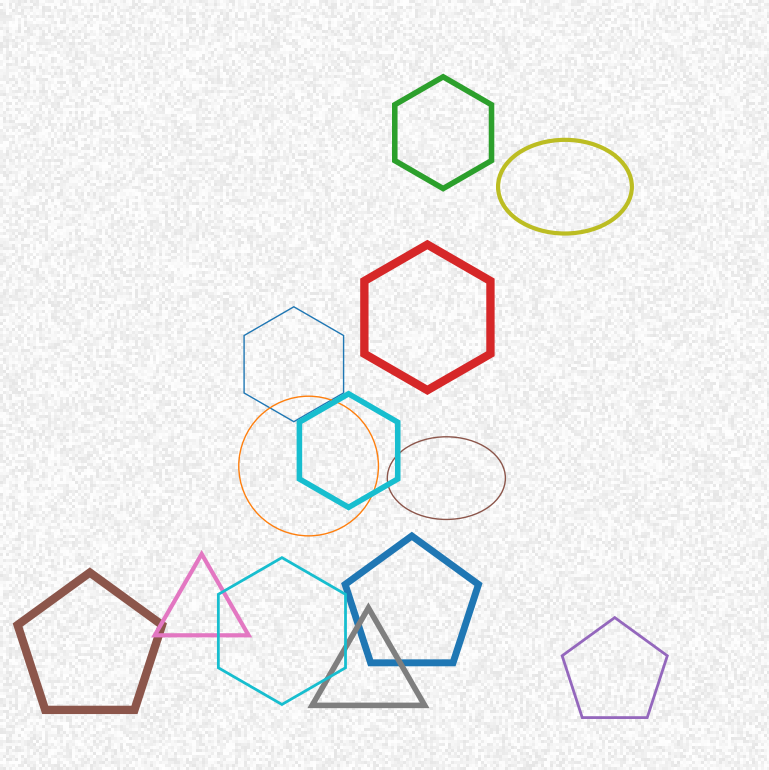[{"shape": "pentagon", "thickness": 2.5, "radius": 0.46, "center": [0.535, 0.213]}, {"shape": "hexagon", "thickness": 0.5, "radius": 0.37, "center": [0.382, 0.527]}, {"shape": "circle", "thickness": 0.5, "radius": 0.45, "center": [0.401, 0.395]}, {"shape": "hexagon", "thickness": 2, "radius": 0.36, "center": [0.576, 0.828]}, {"shape": "hexagon", "thickness": 3, "radius": 0.47, "center": [0.555, 0.588]}, {"shape": "pentagon", "thickness": 1, "radius": 0.36, "center": [0.798, 0.126]}, {"shape": "pentagon", "thickness": 3, "radius": 0.49, "center": [0.117, 0.158]}, {"shape": "oval", "thickness": 0.5, "radius": 0.38, "center": [0.58, 0.379]}, {"shape": "triangle", "thickness": 1.5, "radius": 0.35, "center": [0.262, 0.21]}, {"shape": "triangle", "thickness": 2, "radius": 0.42, "center": [0.478, 0.126]}, {"shape": "oval", "thickness": 1.5, "radius": 0.43, "center": [0.734, 0.758]}, {"shape": "hexagon", "thickness": 2, "radius": 0.37, "center": [0.453, 0.415]}, {"shape": "hexagon", "thickness": 1, "radius": 0.48, "center": [0.366, 0.18]}]